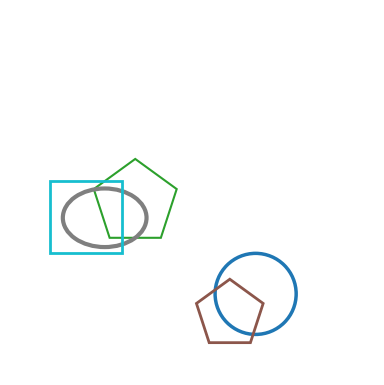[{"shape": "circle", "thickness": 2.5, "radius": 0.53, "center": [0.664, 0.237]}, {"shape": "pentagon", "thickness": 1.5, "radius": 0.57, "center": [0.351, 0.474]}, {"shape": "pentagon", "thickness": 2, "radius": 0.46, "center": [0.597, 0.184]}, {"shape": "oval", "thickness": 3, "radius": 0.54, "center": [0.272, 0.434]}, {"shape": "square", "thickness": 2, "radius": 0.47, "center": [0.224, 0.436]}]